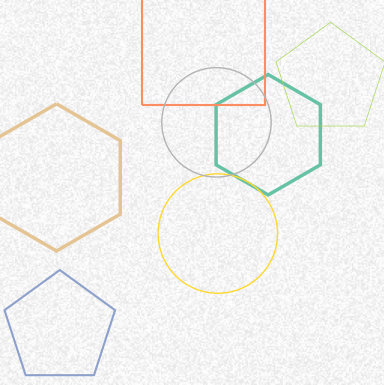[{"shape": "hexagon", "thickness": 2.5, "radius": 0.78, "center": [0.697, 0.65]}, {"shape": "square", "thickness": 1.5, "radius": 0.8, "center": [0.528, 0.888]}, {"shape": "pentagon", "thickness": 1.5, "radius": 0.75, "center": [0.155, 0.148]}, {"shape": "pentagon", "thickness": 0.5, "radius": 0.74, "center": [0.859, 0.793]}, {"shape": "circle", "thickness": 1, "radius": 0.78, "center": [0.566, 0.393]}, {"shape": "hexagon", "thickness": 2.5, "radius": 0.96, "center": [0.147, 0.539]}, {"shape": "circle", "thickness": 1, "radius": 0.71, "center": [0.562, 0.682]}]